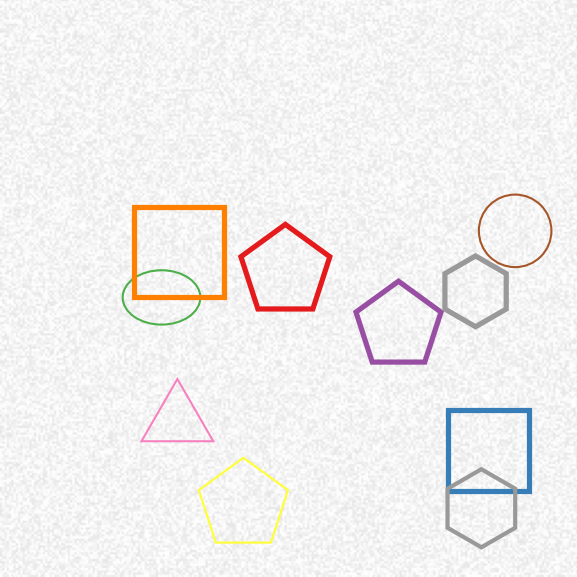[{"shape": "pentagon", "thickness": 2.5, "radius": 0.4, "center": [0.494, 0.53]}, {"shape": "square", "thickness": 2.5, "radius": 0.35, "center": [0.845, 0.22]}, {"shape": "oval", "thickness": 1, "radius": 0.34, "center": [0.28, 0.484]}, {"shape": "pentagon", "thickness": 2.5, "radius": 0.39, "center": [0.69, 0.435]}, {"shape": "square", "thickness": 2.5, "radius": 0.39, "center": [0.31, 0.562]}, {"shape": "pentagon", "thickness": 1, "radius": 0.41, "center": [0.421, 0.125]}, {"shape": "circle", "thickness": 1, "radius": 0.31, "center": [0.892, 0.599]}, {"shape": "triangle", "thickness": 1, "radius": 0.36, "center": [0.307, 0.271]}, {"shape": "hexagon", "thickness": 2, "radius": 0.34, "center": [0.834, 0.119]}, {"shape": "hexagon", "thickness": 2.5, "radius": 0.31, "center": [0.823, 0.495]}]